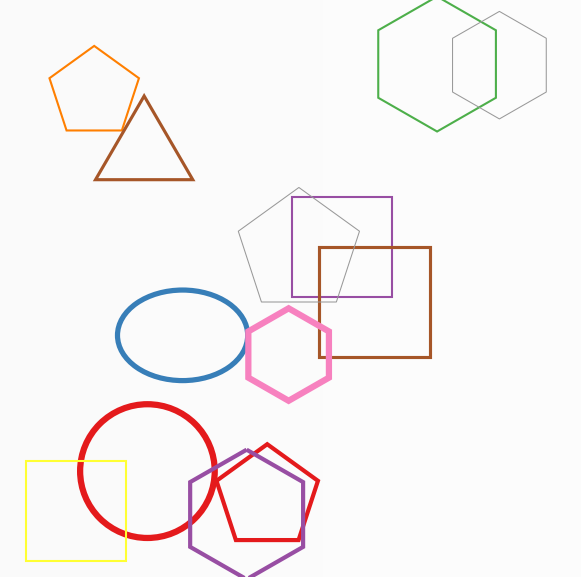[{"shape": "pentagon", "thickness": 2, "radius": 0.46, "center": [0.46, 0.138]}, {"shape": "circle", "thickness": 3, "radius": 0.58, "center": [0.254, 0.183]}, {"shape": "oval", "thickness": 2.5, "radius": 0.56, "center": [0.314, 0.418]}, {"shape": "hexagon", "thickness": 1, "radius": 0.58, "center": [0.752, 0.888]}, {"shape": "hexagon", "thickness": 2, "radius": 0.56, "center": [0.424, 0.108]}, {"shape": "square", "thickness": 1, "radius": 0.43, "center": [0.588, 0.572]}, {"shape": "pentagon", "thickness": 1, "radius": 0.4, "center": [0.162, 0.839]}, {"shape": "square", "thickness": 1, "radius": 0.43, "center": [0.13, 0.114]}, {"shape": "triangle", "thickness": 1.5, "radius": 0.48, "center": [0.248, 0.736]}, {"shape": "square", "thickness": 1.5, "radius": 0.48, "center": [0.644, 0.476]}, {"shape": "hexagon", "thickness": 3, "radius": 0.4, "center": [0.497, 0.385]}, {"shape": "hexagon", "thickness": 0.5, "radius": 0.47, "center": [0.859, 0.886]}, {"shape": "pentagon", "thickness": 0.5, "radius": 0.55, "center": [0.514, 0.565]}]